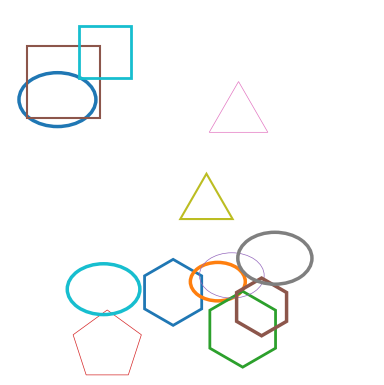[{"shape": "oval", "thickness": 2.5, "radius": 0.5, "center": [0.149, 0.741]}, {"shape": "hexagon", "thickness": 2, "radius": 0.43, "center": [0.45, 0.241]}, {"shape": "oval", "thickness": 2.5, "radius": 0.36, "center": [0.566, 0.268]}, {"shape": "hexagon", "thickness": 2, "radius": 0.49, "center": [0.63, 0.145]}, {"shape": "pentagon", "thickness": 0.5, "radius": 0.47, "center": [0.279, 0.102]}, {"shape": "oval", "thickness": 0.5, "radius": 0.42, "center": [0.602, 0.285]}, {"shape": "hexagon", "thickness": 2.5, "radius": 0.37, "center": [0.679, 0.203]}, {"shape": "square", "thickness": 1.5, "radius": 0.47, "center": [0.165, 0.787]}, {"shape": "triangle", "thickness": 0.5, "radius": 0.44, "center": [0.62, 0.7]}, {"shape": "oval", "thickness": 2.5, "radius": 0.48, "center": [0.714, 0.329]}, {"shape": "triangle", "thickness": 1.5, "radius": 0.39, "center": [0.536, 0.47]}, {"shape": "square", "thickness": 2, "radius": 0.34, "center": [0.274, 0.864]}, {"shape": "oval", "thickness": 2.5, "radius": 0.47, "center": [0.269, 0.249]}]